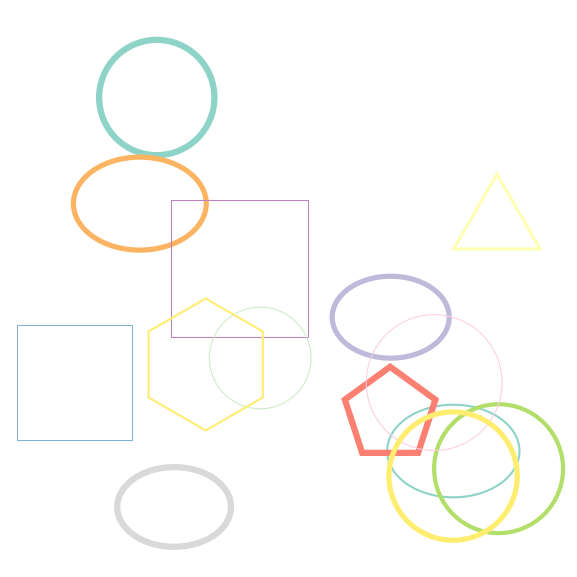[{"shape": "circle", "thickness": 3, "radius": 0.5, "center": [0.271, 0.83]}, {"shape": "oval", "thickness": 1, "radius": 0.57, "center": [0.785, 0.218]}, {"shape": "triangle", "thickness": 1.5, "radius": 0.43, "center": [0.86, 0.611]}, {"shape": "oval", "thickness": 2.5, "radius": 0.51, "center": [0.677, 0.45]}, {"shape": "pentagon", "thickness": 3, "radius": 0.41, "center": [0.676, 0.282]}, {"shape": "square", "thickness": 0.5, "radius": 0.5, "center": [0.129, 0.337]}, {"shape": "oval", "thickness": 2.5, "radius": 0.58, "center": [0.242, 0.647]}, {"shape": "circle", "thickness": 2, "radius": 0.56, "center": [0.863, 0.188]}, {"shape": "circle", "thickness": 0.5, "radius": 0.59, "center": [0.752, 0.337]}, {"shape": "oval", "thickness": 3, "radius": 0.49, "center": [0.301, 0.121]}, {"shape": "square", "thickness": 0.5, "radius": 0.59, "center": [0.415, 0.534]}, {"shape": "circle", "thickness": 0.5, "radius": 0.44, "center": [0.451, 0.379]}, {"shape": "circle", "thickness": 2.5, "radius": 0.56, "center": [0.785, 0.175]}, {"shape": "hexagon", "thickness": 1, "radius": 0.57, "center": [0.356, 0.368]}]